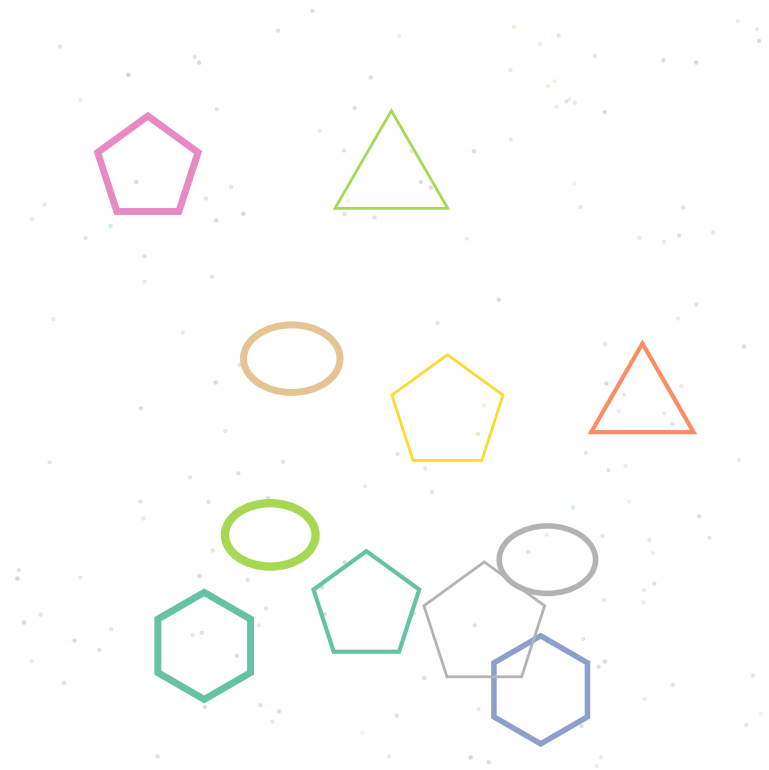[{"shape": "hexagon", "thickness": 2.5, "radius": 0.35, "center": [0.265, 0.161]}, {"shape": "pentagon", "thickness": 1.5, "radius": 0.36, "center": [0.476, 0.212]}, {"shape": "triangle", "thickness": 1.5, "radius": 0.38, "center": [0.834, 0.477]}, {"shape": "hexagon", "thickness": 2, "radius": 0.35, "center": [0.702, 0.104]}, {"shape": "pentagon", "thickness": 2.5, "radius": 0.34, "center": [0.192, 0.781]}, {"shape": "triangle", "thickness": 1, "radius": 0.42, "center": [0.508, 0.772]}, {"shape": "oval", "thickness": 3, "radius": 0.29, "center": [0.351, 0.305]}, {"shape": "pentagon", "thickness": 1, "radius": 0.38, "center": [0.581, 0.463]}, {"shape": "oval", "thickness": 2.5, "radius": 0.31, "center": [0.379, 0.534]}, {"shape": "oval", "thickness": 2, "radius": 0.31, "center": [0.711, 0.273]}, {"shape": "pentagon", "thickness": 1, "radius": 0.41, "center": [0.629, 0.188]}]